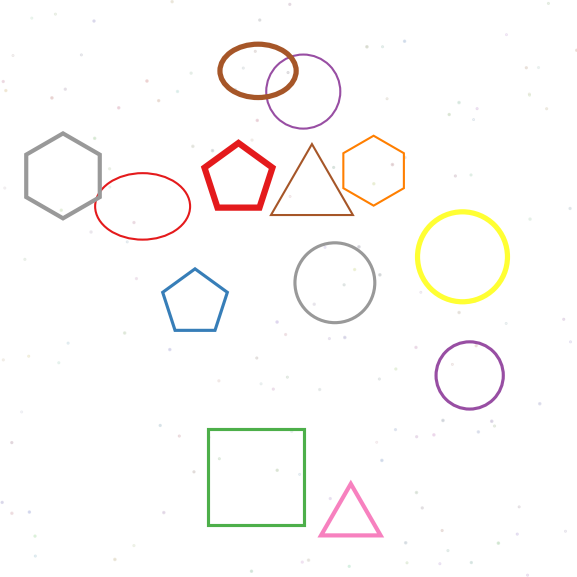[{"shape": "pentagon", "thickness": 3, "radius": 0.31, "center": [0.413, 0.69]}, {"shape": "oval", "thickness": 1, "radius": 0.41, "center": [0.247, 0.642]}, {"shape": "pentagon", "thickness": 1.5, "radius": 0.29, "center": [0.338, 0.475]}, {"shape": "square", "thickness": 1.5, "radius": 0.42, "center": [0.443, 0.173]}, {"shape": "circle", "thickness": 1, "radius": 0.32, "center": [0.525, 0.841]}, {"shape": "circle", "thickness": 1.5, "radius": 0.29, "center": [0.813, 0.349]}, {"shape": "hexagon", "thickness": 1, "radius": 0.3, "center": [0.647, 0.704]}, {"shape": "circle", "thickness": 2.5, "radius": 0.39, "center": [0.801, 0.554]}, {"shape": "triangle", "thickness": 1, "radius": 0.41, "center": [0.54, 0.668]}, {"shape": "oval", "thickness": 2.5, "radius": 0.33, "center": [0.447, 0.876]}, {"shape": "triangle", "thickness": 2, "radius": 0.3, "center": [0.607, 0.102]}, {"shape": "hexagon", "thickness": 2, "radius": 0.37, "center": [0.109, 0.695]}, {"shape": "circle", "thickness": 1.5, "radius": 0.35, "center": [0.58, 0.51]}]